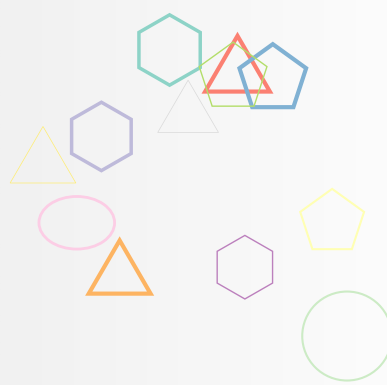[{"shape": "hexagon", "thickness": 2.5, "radius": 0.46, "center": [0.438, 0.87]}, {"shape": "pentagon", "thickness": 1.5, "radius": 0.43, "center": [0.857, 0.423]}, {"shape": "hexagon", "thickness": 2.5, "radius": 0.44, "center": [0.262, 0.646]}, {"shape": "triangle", "thickness": 3, "radius": 0.48, "center": [0.613, 0.81]}, {"shape": "pentagon", "thickness": 3, "radius": 0.45, "center": [0.704, 0.795]}, {"shape": "triangle", "thickness": 3, "radius": 0.46, "center": [0.309, 0.283]}, {"shape": "pentagon", "thickness": 1, "radius": 0.46, "center": [0.602, 0.799]}, {"shape": "oval", "thickness": 2, "radius": 0.49, "center": [0.198, 0.421]}, {"shape": "triangle", "thickness": 0.5, "radius": 0.45, "center": [0.485, 0.701]}, {"shape": "hexagon", "thickness": 1, "radius": 0.41, "center": [0.632, 0.306]}, {"shape": "circle", "thickness": 1.5, "radius": 0.58, "center": [0.896, 0.127]}, {"shape": "triangle", "thickness": 0.5, "radius": 0.49, "center": [0.111, 0.574]}]